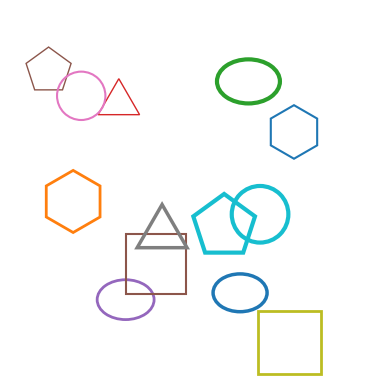[{"shape": "hexagon", "thickness": 1.5, "radius": 0.35, "center": [0.764, 0.657]}, {"shape": "oval", "thickness": 2.5, "radius": 0.35, "center": [0.624, 0.239]}, {"shape": "hexagon", "thickness": 2, "radius": 0.4, "center": [0.19, 0.477]}, {"shape": "oval", "thickness": 3, "radius": 0.41, "center": [0.645, 0.789]}, {"shape": "triangle", "thickness": 1, "radius": 0.31, "center": [0.309, 0.733]}, {"shape": "oval", "thickness": 2, "radius": 0.37, "center": [0.326, 0.222]}, {"shape": "square", "thickness": 1.5, "radius": 0.39, "center": [0.406, 0.314]}, {"shape": "pentagon", "thickness": 1, "radius": 0.31, "center": [0.126, 0.816]}, {"shape": "circle", "thickness": 1.5, "radius": 0.31, "center": [0.211, 0.751]}, {"shape": "triangle", "thickness": 2.5, "radius": 0.37, "center": [0.421, 0.394]}, {"shape": "square", "thickness": 2, "radius": 0.41, "center": [0.751, 0.11]}, {"shape": "circle", "thickness": 3, "radius": 0.37, "center": [0.675, 0.443]}, {"shape": "pentagon", "thickness": 3, "radius": 0.42, "center": [0.582, 0.412]}]